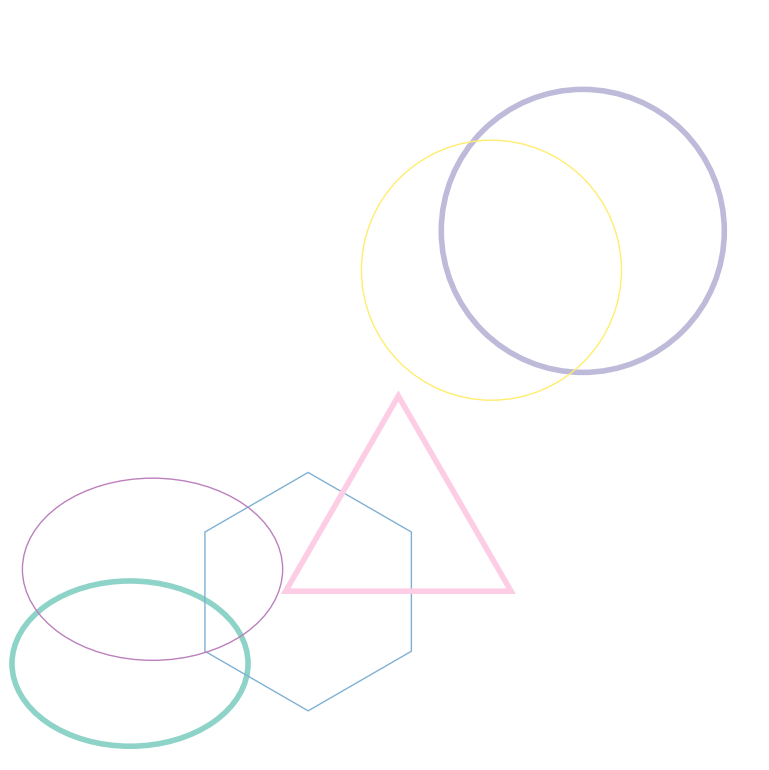[{"shape": "oval", "thickness": 2, "radius": 0.77, "center": [0.169, 0.138]}, {"shape": "circle", "thickness": 2, "radius": 0.92, "center": [0.757, 0.7]}, {"shape": "hexagon", "thickness": 0.5, "radius": 0.77, "center": [0.4, 0.232]}, {"shape": "triangle", "thickness": 2, "radius": 0.84, "center": [0.517, 0.317]}, {"shape": "oval", "thickness": 0.5, "radius": 0.84, "center": [0.198, 0.261]}, {"shape": "circle", "thickness": 0.5, "radius": 0.84, "center": [0.638, 0.649]}]